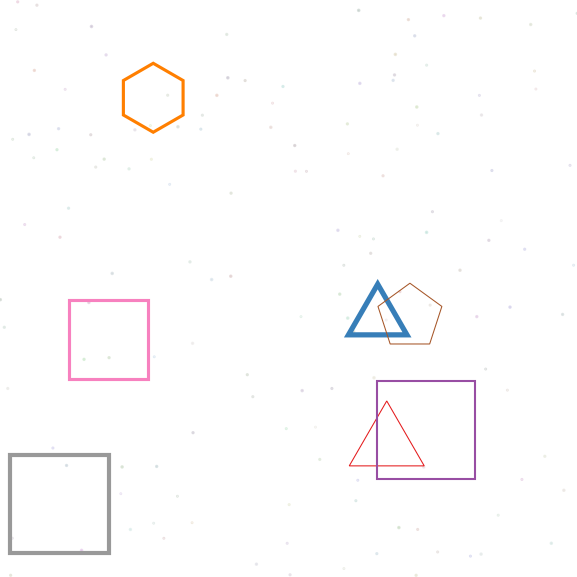[{"shape": "triangle", "thickness": 0.5, "radius": 0.37, "center": [0.67, 0.23]}, {"shape": "triangle", "thickness": 2.5, "radius": 0.29, "center": [0.654, 0.449]}, {"shape": "square", "thickness": 1, "radius": 0.43, "center": [0.737, 0.255]}, {"shape": "hexagon", "thickness": 1.5, "radius": 0.3, "center": [0.265, 0.83]}, {"shape": "pentagon", "thickness": 0.5, "radius": 0.29, "center": [0.71, 0.451]}, {"shape": "square", "thickness": 1.5, "radius": 0.34, "center": [0.189, 0.412]}, {"shape": "square", "thickness": 2, "radius": 0.43, "center": [0.103, 0.126]}]